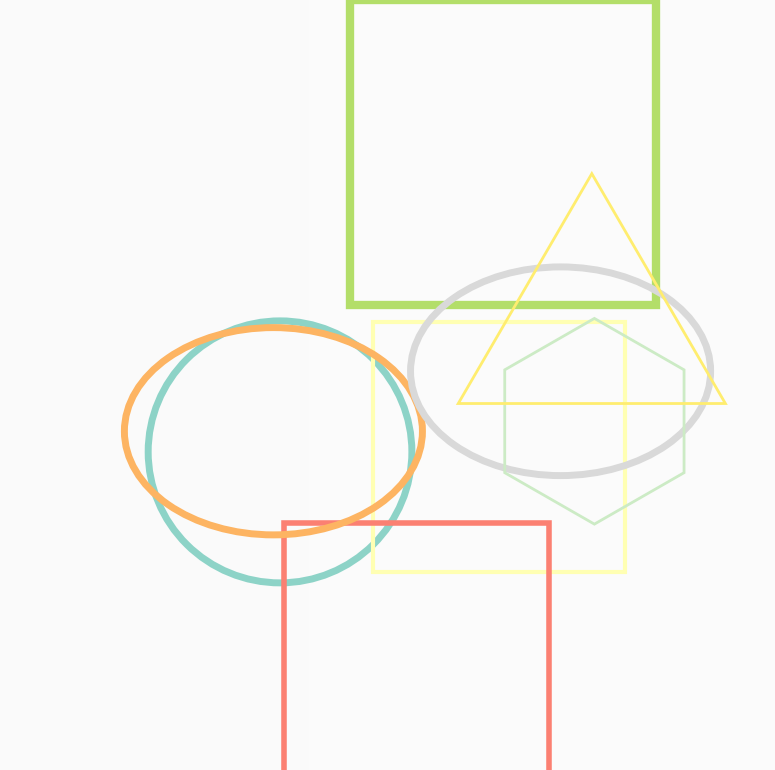[{"shape": "circle", "thickness": 2.5, "radius": 0.85, "center": [0.361, 0.413]}, {"shape": "square", "thickness": 1.5, "radius": 0.81, "center": [0.644, 0.419]}, {"shape": "square", "thickness": 2, "radius": 0.86, "center": [0.537, 0.149]}, {"shape": "oval", "thickness": 2.5, "radius": 0.96, "center": [0.353, 0.44]}, {"shape": "square", "thickness": 3, "radius": 0.99, "center": [0.649, 0.802]}, {"shape": "oval", "thickness": 2.5, "radius": 0.97, "center": [0.723, 0.518]}, {"shape": "hexagon", "thickness": 1, "radius": 0.67, "center": [0.767, 0.453]}, {"shape": "triangle", "thickness": 1, "radius": 1.0, "center": [0.764, 0.575]}]